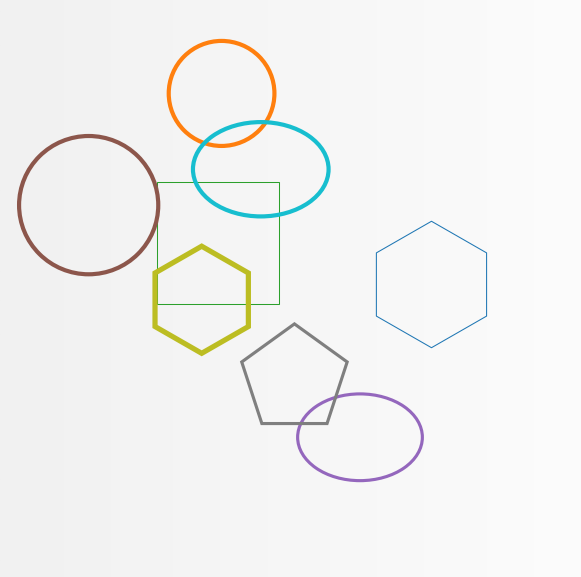[{"shape": "hexagon", "thickness": 0.5, "radius": 0.55, "center": [0.742, 0.507]}, {"shape": "circle", "thickness": 2, "radius": 0.45, "center": [0.381, 0.837]}, {"shape": "square", "thickness": 0.5, "radius": 0.53, "center": [0.375, 0.579]}, {"shape": "oval", "thickness": 1.5, "radius": 0.54, "center": [0.619, 0.242]}, {"shape": "circle", "thickness": 2, "radius": 0.6, "center": [0.153, 0.644]}, {"shape": "pentagon", "thickness": 1.5, "radius": 0.48, "center": [0.507, 0.343]}, {"shape": "hexagon", "thickness": 2.5, "radius": 0.46, "center": [0.347, 0.48]}, {"shape": "oval", "thickness": 2, "radius": 0.58, "center": [0.449, 0.706]}]